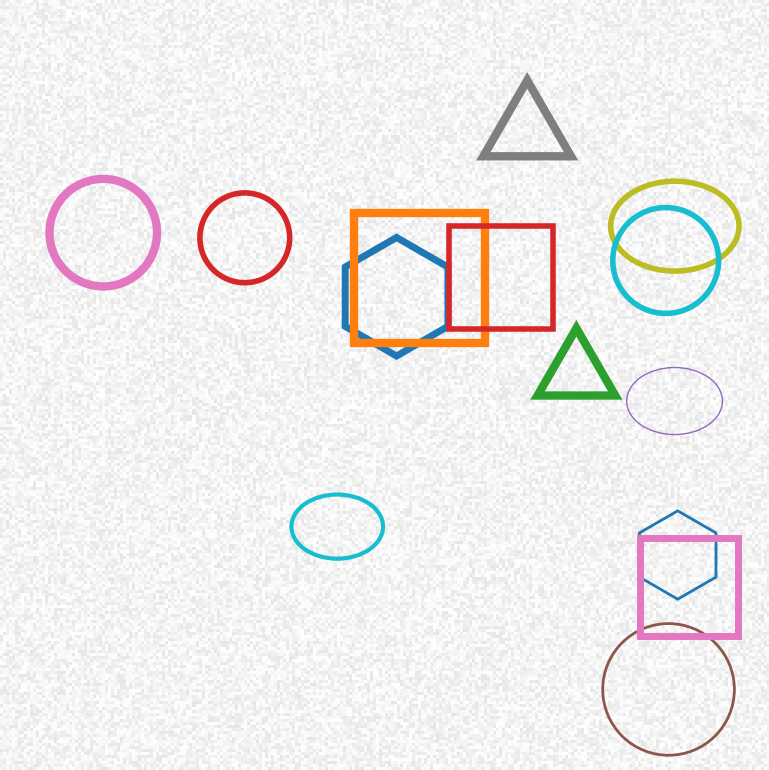[{"shape": "hexagon", "thickness": 2.5, "radius": 0.39, "center": [0.515, 0.615]}, {"shape": "hexagon", "thickness": 1, "radius": 0.29, "center": [0.88, 0.279]}, {"shape": "square", "thickness": 3, "radius": 0.42, "center": [0.545, 0.639]}, {"shape": "triangle", "thickness": 3, "radius": 0.29, "center": [0.749, 0.515]}, {"shape": "square", "thickness": 2, "radius": 0.34, "center": [0.651, 0.639]}, {"shape": "circle", "thickness": 2, "radius": 0.29, "center": [0.318, 0.691]}, {"shape": "oval", "thickness": 0.5, "radius": 0.31, "center": [0.876, 0.479]}, {"shape": "circle", "thickness": 1, "radius": 0.43, "center": [0.868, 0.105]}, {"shape": "square", "thickness": 2.5, "radius": 0.32, "center": [0.894, 0.237]}, {"shape": "circle", "thickness": 3, "radius": 0.35, "center": [0.134, 0.698]}, {"shape": "triangle", "thickness": 3, "radius": 0.33, "center": [0.685, 0.83]}, {"shape": "oval", "thickness": 2, "radius": 0.42, "center": [0.876, 0.706]}, {"shape": "circle", "thickness": 2, "radius": 0.34, "center": [0.865, 0.662]}, {"shape": "oval", "thickness": 1.5, "radius": 0.3, "center": [0.438, 0.316]}]